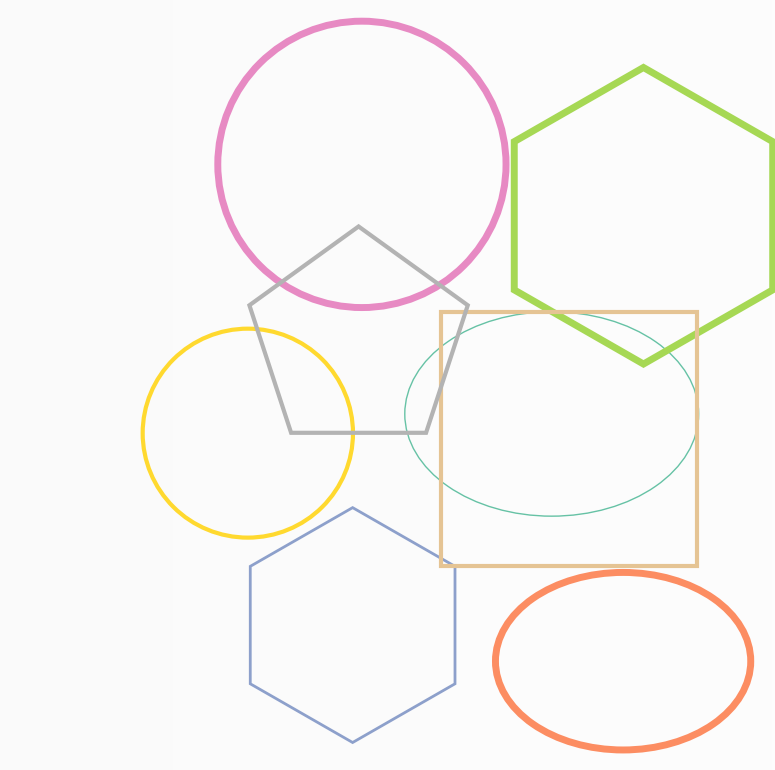[{"shape": "oval", "thickness": 0.5, "radius": 0.95, "center": [0.712, 0.462]}, {"shape": "oval", "thickness": 2.5, "radius": 0.82, "center": [0.804, 0.141]}, {"shape": "hexagon", "thickness": 1, "radius": 0.76, "center": [0.455, 0.188]}, {"shape": "circle", "thickness": 2.5, "radius": 0.93, "center": [0.467, 0.787]}, {"shape": "hexagon", "thickness": 2.5, "radius": 0.96, "center": [0.83, 0.72]}, {"shape": "circle", "thickness": 1.5, "radius": 0.68, "center": [0.32, 0.437]}, {"shape": "square", "thickness": 1.5, "radius": 0.83, "center": [0.735, 0.43]}, {"shape": "pentagon", "thickness": 1.5, "radius": 0.74, "center": [0.463, 0.558]}]